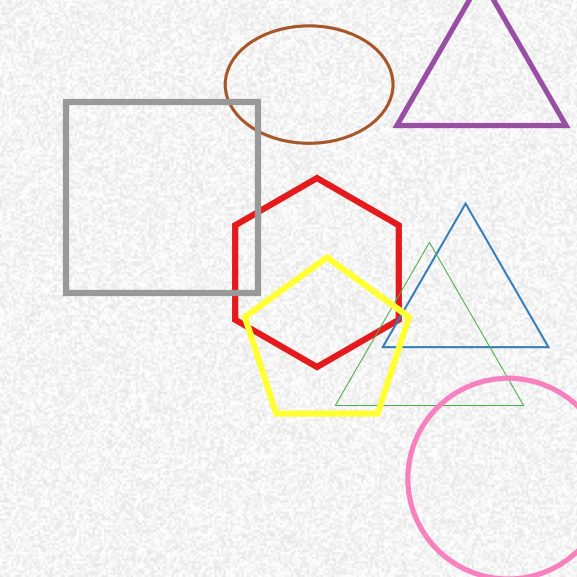[{"shape": "hexagon", "thickness": 3, "radius": 0.82, "center": [0.549, 0.527]}, {"shape": "triangle", "thickness": 1, "radius": 0.83, "center": [0.806, 0.481]}, {"shape": "triangle", "thickness": 0.5, "radius": 0.94, "center": [0.744, 0.391]}, {"shape": "triangle", "thickness": 2.5, "radius": 0.85, "center": [0.834, 0.866]}, {"shape": "pentagon", "thickness": 3, "radius": 0.75, "center": [0.566, 0.404]}, {"shape": "oval", "thickness": 1.5, "radius": 0.73, "center": [0.535, 0.853]}, {"shape": "circle", "thickness": 2.5, "radius": 0.87, "center": [0.88, 0.17]}, {"shape": "square", "thickness": 3, "radius": 0.83, "center": [0.281, 0.657]}]